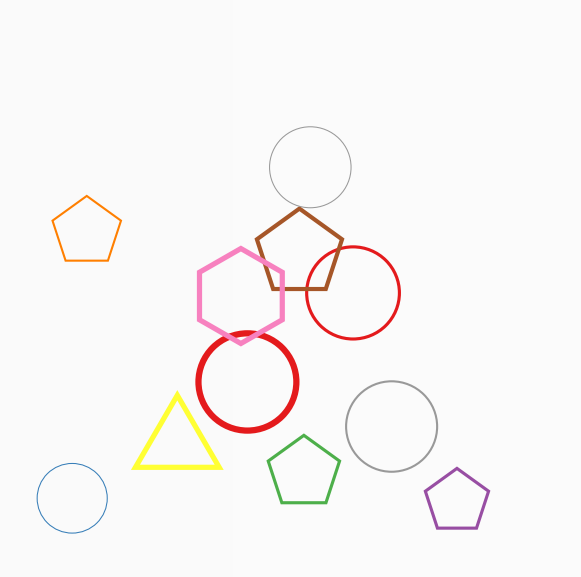[{"shape": "circle", "thickness": 1.5, "radius": 0.4, "center": [0.607, 0.492]}, {"shape": "circle", "thickness": 3, "radius": 0.42, "center": [0.426, 0.338]}, {"shape": "circle", "thickness": 0.5, "radius": 0.3, "center": [0.124, 0.136]}, {"shape": "pentagon", "thickness": 1.5, "radius": 0.32, "center": [0.523, 0.181]}, {"shape": "pentagon", "thickness": 1.5, "radius": 0.29, "center": [0.786, 0.131]}, {"shape": "pentagon", "thickness": 1, "radius": 0.31, "center": [0.149, 0.598]}, {"shape": "triangle", "thickness": 2.5, "radius": 0.42, "center": [0.305, 0.232]}, {"shape": "pentagon", "thickness": 2, "radius": 0.38, "center": [0.515, 0.561]}, {"shape": "hexagon", "thickness": 2.5, "radius": 0.41, "center": [0.414, 0.487]}, {"shape": "circle", "thickness": 1, "radius": 0.39, "center": [0.674, 0.261]}, {"shape": "circle", "thickness": 0.5, "radius": 0.35, "center": [0.534, 0.709]}]